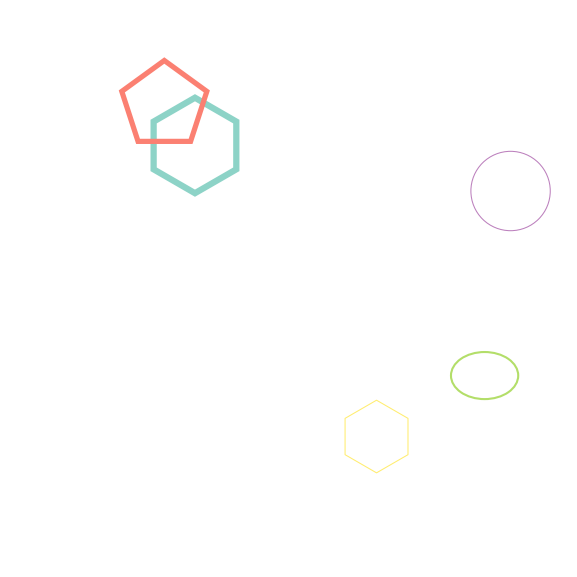[{"shape": "hexagon", "thickness": 3, "radius": 0.41, "center": [0.338, 0.747]}, {"shape": "pentagon", "thickness": 2.5, "radius": 0.39, "center": [0.285, 0.817]}, {"shape": "oval", "thickness": 1, "radius": 0.29, "center": [0.839, 0.349]}, {"shape": "circle", "thickness": 0.5, "radius": 0.34, "center": [0.884, 0.668]}, {"shape": "hexagon", "thickness": 0.5, "radius": 0.31, "center": [0.652, 0.243]}]